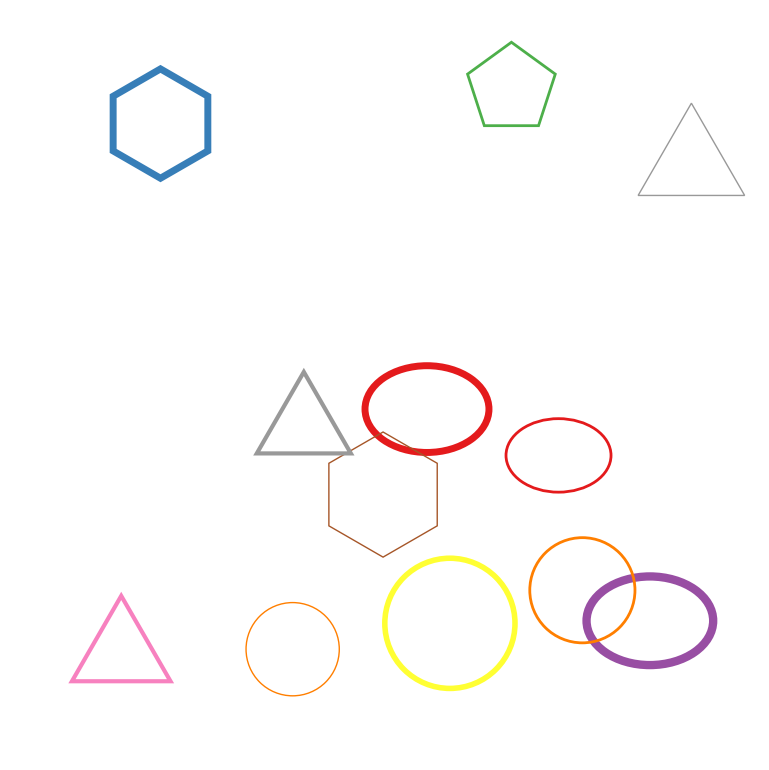[{"shape": "oval", "thickness": 2.5, "radius": 0.4, "center": [0.555, 0.469]}, {"shape": "oval", "thickness": 1, "radius": 0.34, "center": [0.725, 0.409]}, {"shape": "hexagon", "thickness": 2.5, "radius": 0.35, "center": [0.208, 0.84]}, {"shape": "pentagon", "thickness": 1, "radius": 0.3, "center": [0.664, 0.885]}, {"shape": "oval", "thickness": 3, "radius": 0.41, "center": [0.844, 0.194]}, {"shape": "circle", "thickness": 1, "radius": 0.34, "center": [0.756, 0.233]}, {"shape": "circle", "thickness": 0.5, "radius": 0.3, "center": [0.38, 0.157]}, {"shape": "circle", "thickness": 2, "radius": 0.42, "center": [0.584, 0.19]}, {"shape": "hexagon", "thickness": 0.5, "radius": 0.41, "center": [0.497, 0.358]}, {"shape": "triangle", "thickness": 1.5, "radius": 0.37, "center": [0.157, 0.152]}, {"shape": "triangle", "thickness": 0.5, "radius": 0.4, "center": [0.898, 0.786]}, {"shape": "triangle", "thickness": 1.5, "radius": 0.35, "center": [0.395, 0.446]}]